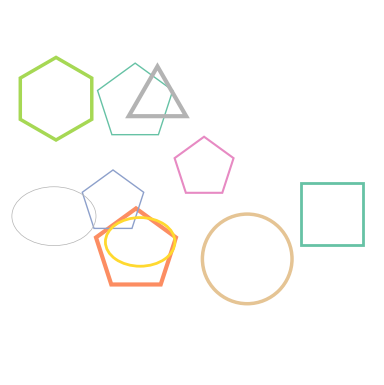[{"shape": "pentagon", "thickness": 1, "radius": 0.51, "center": [0.351, 0.733]}, {"shape": "square", "thickness": 2, "radius": 0.41, "center": [0.862, 0.444]}, {"shape": "pentagon", "thickness": 3, "radius": 0.55, "center": [0.353, 0.349]}, {"shape": "pentagon", "thickness": 1, "radius": 0.42, "center": [0.293, 0.475]}, {"shape": "pentagon", "thickness": 1.5, "radius": 0.4, "center": [0.53, 0.564]}, {"shape": "hexagon", "thickness": 2.5, "radius": 0.54, "center": [0.146, 0.744]}, {"shape": "oval", "thickness": 2, "radius": 0.45, "center": [0.364, 0.372]}, {"shape": "circle", "thickness": 2.5, "radius": 0.58, "center": [0.642, 0.328]}, {"shape": "triangle", "thickness": 3, "radius": 0.43, "center": [0.409, 0.741]}, {"shape": "oval", "thickness": 0.5, "radius": 0.55, "center": [0.14, 0.438]}]